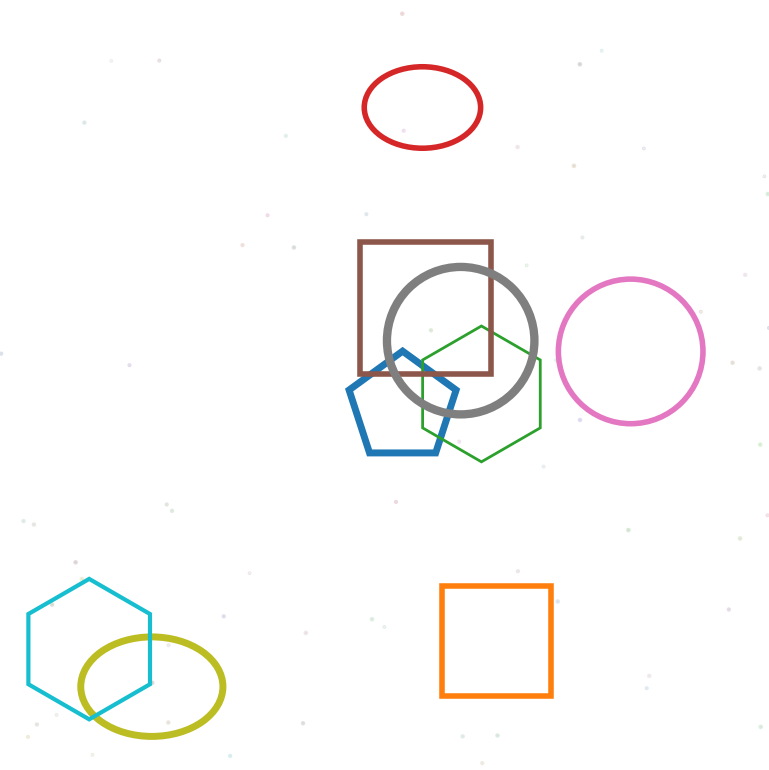[{"shape": "pentagon", "thickness": 2.5, "radius": 0.37, "center": [0.523, 0.471]}, {"shape": "square", "thickness": 2, "radius": 0.36, "center": [0.645, 0.168]}, {"shape": "hexagon", "thickness": 1, "radius": 0.44, "center": [0.625, 0.488]}, {"shape": "oval", "thickness": 2, "radius": 0.38, "center": [0.549, 0.86]}, {"shape": "square", "thickness": 2, "radius": 0.43, "center": [0.553, 0.6]}, {"shape": "circle", "thickness": 2, "radius": 0.47, "center": [0.819, 0.544]}, {"shape": "circle", "thickness": 3, "radius": 0.48, "center": [0.598, 0.558]}, {"shape": "oval", "thickness": 2.5, "radius": 0.46, "center": [0.197, 0.108]}, {"shape": "hexagon", "thickness": 1.5, "radius": 0.46, "center": [0.116, 0.157]}]